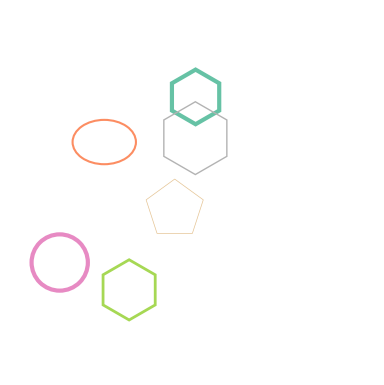[{"shape": "hexagon", "thickness": 3, "radius": 0.35, "center": [0.508, 0.748]}, {"shape": "oval", "thickness": 1.5, "radius": 0.41, "center": [0.271, 0.631]}, {"shape": "circle", "thickness": 3, "radius": 0.37, "center": [0.155, 0.318]}, {"shape": "hexagon", "thickness": 2, "radius": 0.39, "center": [0.335, 0.247]}, {"shape": "pentagon", "thickness": 0.5, "radius": 0.39, "center": [0.454, 0.457]}, {"shape": "hexagon", "thickness": 1, "radius": 0.47, "center": [0.507, 0.641]}]